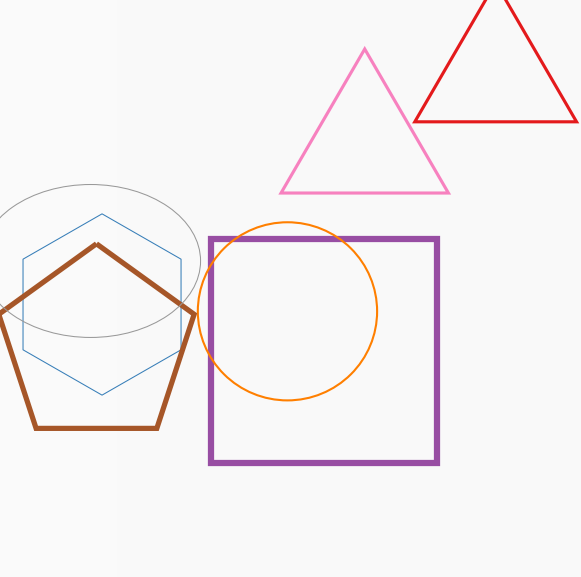[{"shape": "triangle", "thickness": 1.5, "radius": 0.8, "center": [0.853, 0.869]}, {"shape": "hexagon", "thickness": 0.5, "radius": 0.78, "center": [0.176, 0.472]}, {"shape": "square", "thickness": 3, "radius": 0.97, "center": [0.557, 0.391]}, {"shape": "circle", "thickness": 1, "radius": 0.77, "center": [0.495, 0.46]}, {"shape": "pentagon", "thickness": 2.5, "radius": 0.88, "center": [0.166, 0.4]}, {"shape": "triangle", "thickness": 1.5, "radius": 0.83, "center": [0.627, 0.748]}, {"shape": "oval", "thickness": 0.5, "radius": 0.95, "center": [0.156, 0.547]}]